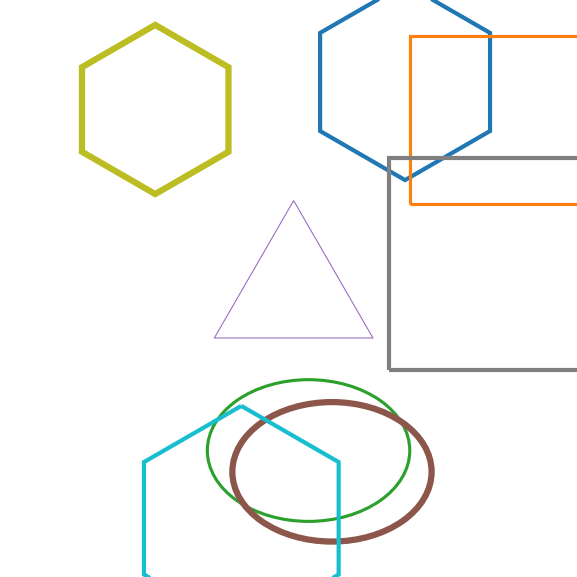[{"shape": "hexagon", "thickness": 2, "radius": 0.85, "center": [0.701, 0.857]}, {"shape": "square", "thickness": 1.5, "radius": 0.73, "center": [0.855, 0.791]}, {"shape": "oval", "thickness": 1.5, "radius": 0.88, "center": [0.534, 0.219]}, {"shape": "triangle", "thickness": 0.5, "radius": 0.79, "center": [0.508, 0.493]}, {"shape": "oval", "thickness": 3, "radius": 0.86, "center": [0.575, 0.182]}, {"shape": "square", "thickness": 2, "radius": 0.91, "center": [0.856, 0.542]}, {"shape": "hexagon", "thickness": 3, "radius": 0.73, "center": [0.269, 0.81]}, {"shape": "hexagon", "thickness": 2, "radius": 0.97, "center": [0.418, 0.102]}]